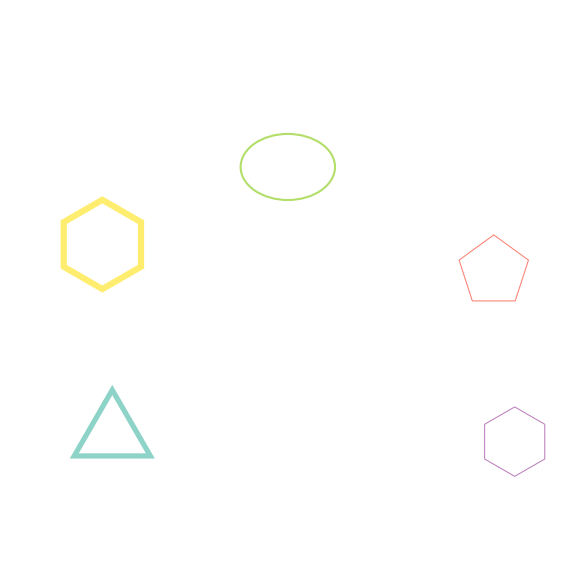[{"shape": "triangle", "thickness": 2.5, "radius": 0.38, "center": [0.194, 0.248]}, {"shape": "pentagon", "thickness": 0.5, "radius": 0.32, "center": [0.855, 0.529]}, {"shape": "oval", "thickness": 1, "radius": 0.41, "center": [0.498, 0.71]}, {"shape": "hexagon", "thickness": 0.5, "radius": 0.3, "center": [0.891, 0.234]}, {"shape": "hexagon", "thickness": 3, "radius": 0.39, "center": [0.177, 0.576]}]